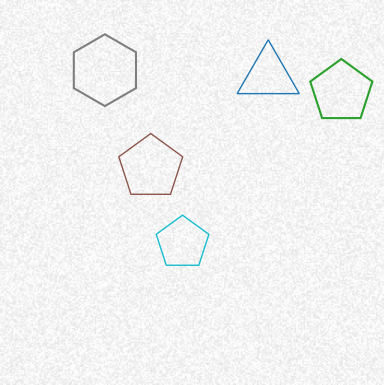[{"shape": "triangle", "thickness": 1, "radius": 0.47, "center": [0.697, 0.803]}, {"shape": "pentagon", "thickness": 1.5, "radius": 0.42, "center": [0.887, 0.762]}, {"shape": "pentagon", "thickness": 1, "radius": 0.44, "center": [0.392, 0.566]}, {"shape": "hexagon", "thickness": 1.5, "radius": 0.47, "center": [0.272, 0.818]}, {"shape": "pentagon", "thickness": 1, "radius": 0.36, "center": [0.474, 0.369]}]